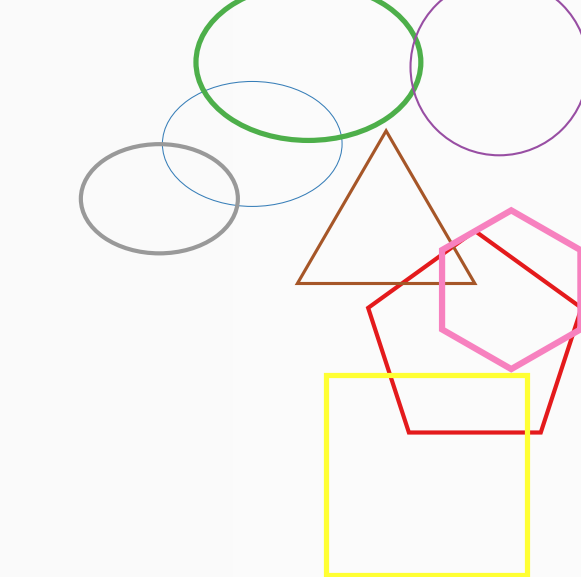[{"shape": "pentagon", "thickness": 2, "radius": 0.96, "center": [0.817, 0.406]}, {"shape": "oval", "thickness": 0.5, "radius": 0.77, "center": [0.434, 0.75]}, {"shape": "oval", "thickness": 2.5, "radius": 0.97, "center": [0.531, 0.891]}, {"shape": "circle", "thickness": 1, "radius": 0.76, "center": [0.859, 0.883]}, {"shape": "square", "thickness": 2.5, "radius": 0.86, "center": [0.734, 0.177]}, {"shape": "triangle", "thickness": 1.5, "radius": 0.88, "center": [0.664, 0.596]}, {"shape": "hexagon", "thickness": 3, "radius": 0.69, "center": [0.88, 0.497]}, {"shape": "oval", "thickness": 2, "radius": 0.68, "center": [0.274, 0.655]}]